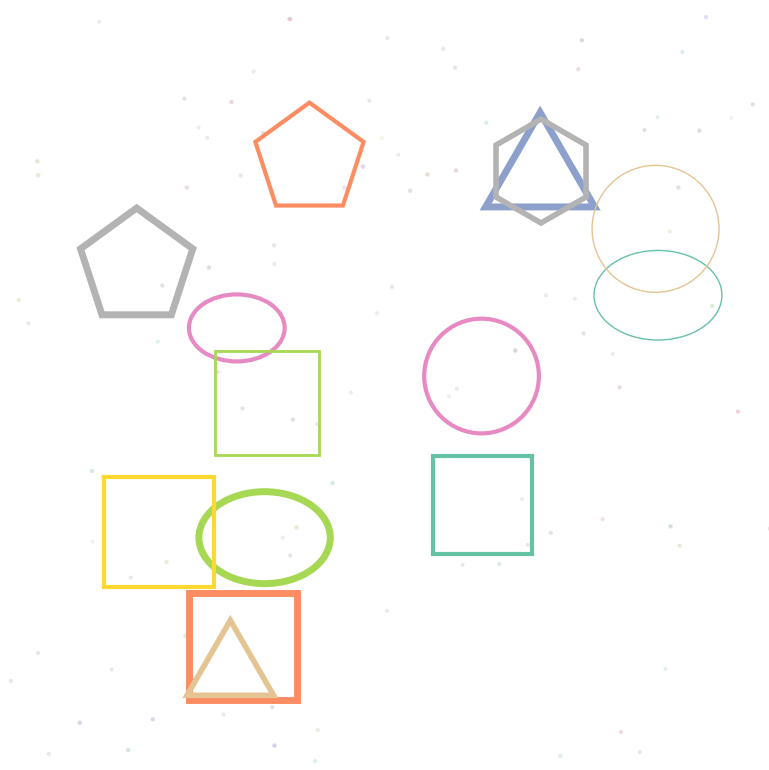[{"shape": "square", "thickness": 1.5, "radius": 0.32, "center": [0.627, 0.345]}, {"shape": "oval", "thickness": 0.5, "radius": 0.42, "center": [0.854, 0.617]}, {"shape": "square", "thickness": 2.5, "radius": 0.35, "center": [0.315, 0.161]}, {"shape": "pentagon", "thickness": 1.5, "radius": 0.37, "center": [0.402, 0.793]}, {"shape": "triangle", "thickness": 2.5, "radius": 0.41, "center": [0.701, 0.772]}, {"shape": "oval", "thickness": 1.5, "radius": 0.31, "center": [0.308, 0.574]}, {"shape": "circle", "thickness": 1.5, "radius": 0.37, "center": [0.625, 0.512]}, {"shape": "square", "thickness": 1, "radius": 0.34, "center": [0.346, 0.477]}, {"shape": "oval", "thickness": 2.5, "radius": 0.43, "center": [0.344, 0.302]}, {"shape": "square", "thickness": 1.5, "radius": 0.36, "center": [0.207, 0.309]}, {"shape": "circle", "thickness": 0.5, "radius": 0.41, "center": [0.851, 0.703]}, {"shape": "triangle", "thickness": 2, "radius": 0.32, "center": [0.299, 0.129]}, {"shape": "pentagon", "thickness": 2.5, "radius": 0.38, "center": [0.177, 0.653]}, {"shape": "hexagon", "thickness": 2, "radius": 0.34, "center": [0.703, 0.778]}]